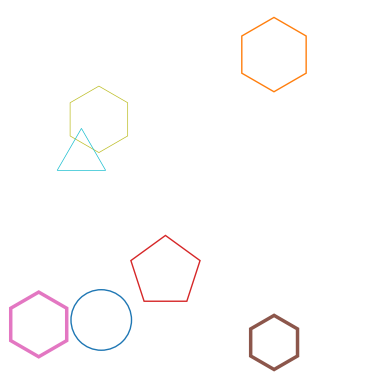[{"shape": "circle", "thickness": 1, "radius": 0.39, "center": [0.263, 0.169]}, {"shape": "hexagon", "thickness": 1, "radius": 0.48, "center": [0.712, 0.858]}, {"shape": "pentagon", "thickness": 1, "radius": 0.47, "center": [0.43, 0.294]}, {"shape": "hexagon", "thickness": 2.5, "radius": 0.35, "center": [0.712, 0.111]}, {"shape": "hexagon", "thickness": 2.5, "radius": 0.42, "center": [0.101, 0.157]}, {"shape": "hexagon", "thickness": 0.5, "radius": 0.43, "center": [0.257, 0.69]}, {"shape": "triangle", "thickness": 0.5, "radius": 0.36, "center": [0.211, 0.594]}]